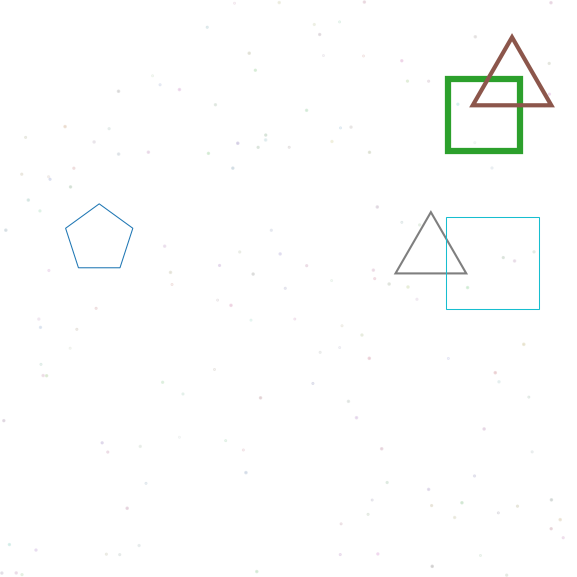[{"shape": "pentagon", "thickness": 0.5, "radius": 0.31, "center": [0.172, 0.585]}, {"shape": "square", "thickness": 3, "radius": 0.31, "center": [0.838, 0.8]}, {"shape": "triangle", "thickness": 2, "radius": 0.39, "center": [0.887, 0.856]}, {"shape": "triangle", "thickness": 1, "radius": 0.35, "center": [0.746, 0.561]}, {"shape": "square", "thickness": 0.5, "radius": 0.4, "center": [0.853, 0.544]}]